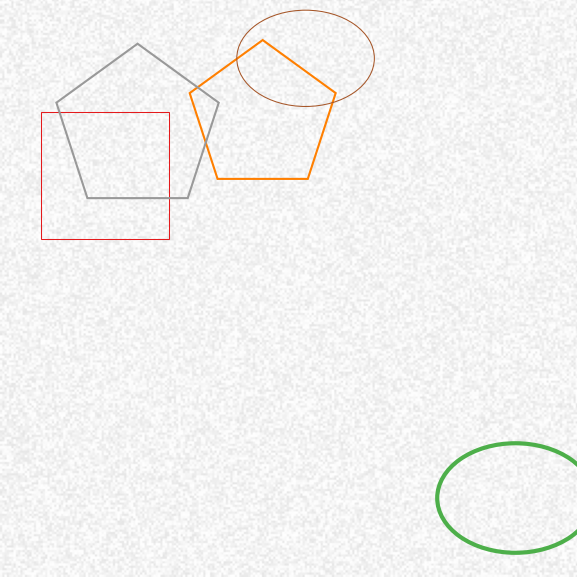[{"shape": "square", "thickness": 0.5, "radius": 0.55, "center": [0.181, 0.695]}, {"shape": "oval", "thickness": 2, "radius": 0.68, "center": [0.893, 0.137]}, {"shape": "pentagon", "thickness": 1, "radius": 0.66, "center": [0.455, 0.797]}, {"shape": "oval", "thickness": 0.5, "radius": 0.6, "center": [0.529, 0.898]}, {"shape": "pentagon", "thickness": 1, "radius": 0.74, "center": [0.238, 0.776]}]